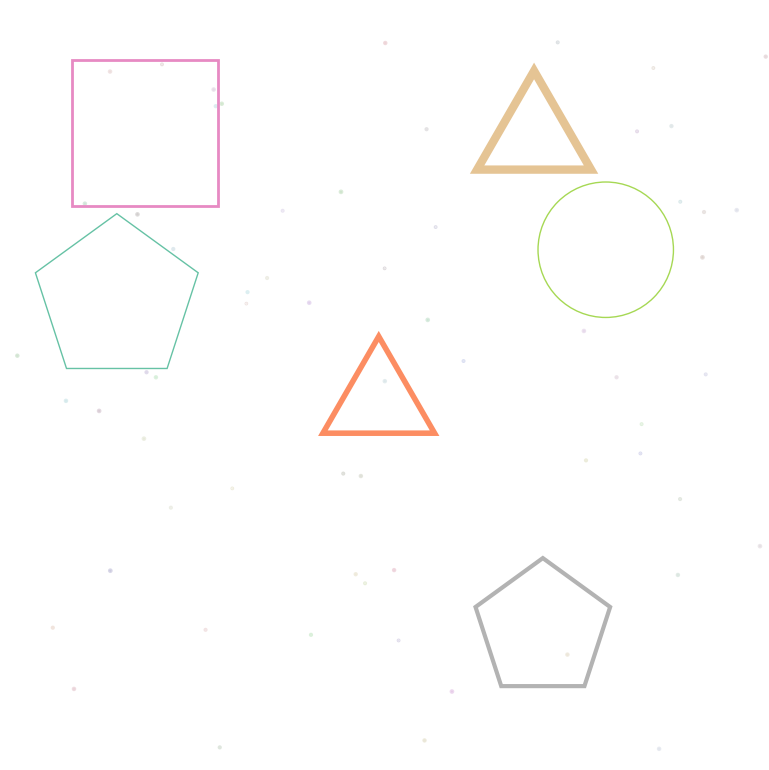[{"shape": "pentagon", "thickness": 0.5, "radius": 0.56, "center": [0.152, 0.611]}, {"shape": "triangle", "thickness": 2, "radius": 0.42, "center": [0.492, 0.479]}, {"shape": "square", "thickness": 1, "radius": 0.47, "center": [0.188, 0.828]}, {"shape": "circle", "thickness": 0.5, "radius": 0.44, "center": [0.787, 0.676]}, {"shape": "triangle", "thickness": 3, "radius": 0.43, "center": [0.694, 0.822]}, {"shape": "pentagon", "thickness": 1.5, "radius": 0.46, "center": [0.705, 0.183]}]